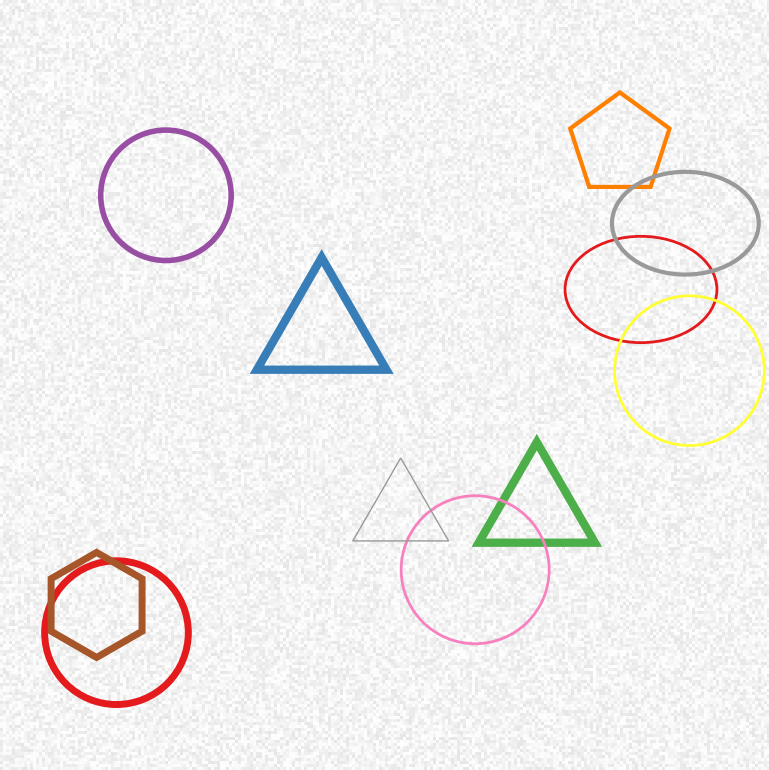[{"shape": "circle", "thickness": 2.5, "radius": 0.47, "center": [0.151, 0.178]}, {"shape": "oval", "thickness": 1, "radius": 0.49, "center": [0.832, 0.624]}, {"shape": "triangle", "thickness": 3, "radius": 0.49, "center": [0.418, 0.568]}, {"shape": "triangle", "thickness": 3, "radius": 0.44, "center": [0.697, 0.339]}, {"shape": "circle", "thickness": 2, "radius": 0.42, "center": [0.215, 0.746]}, {"shape": "pentagon", "thickness": 1.5, "radius": 0.34, "center": [0.805, 0.812]}, {"shape": "circle", "thickness": 1, "radius": 0.49, "center": [0.895, 0.519]}, {"shape": "hexagon", "thickness": 2.5, "radius": 0.34, "center": [0.125, 0.214]}, {"shape": "circle", "thickness": 1, "radius": 0.48, "center": [0.617, 0.26]}, {"shape": "oval", "thickness": 1.5, "radius": 0.48, "center": [0.89, 0.71]}, {"shape": "triangle", "thickness": 0.5, "radius": 0.36, "center": [0.52, 0.333]}]